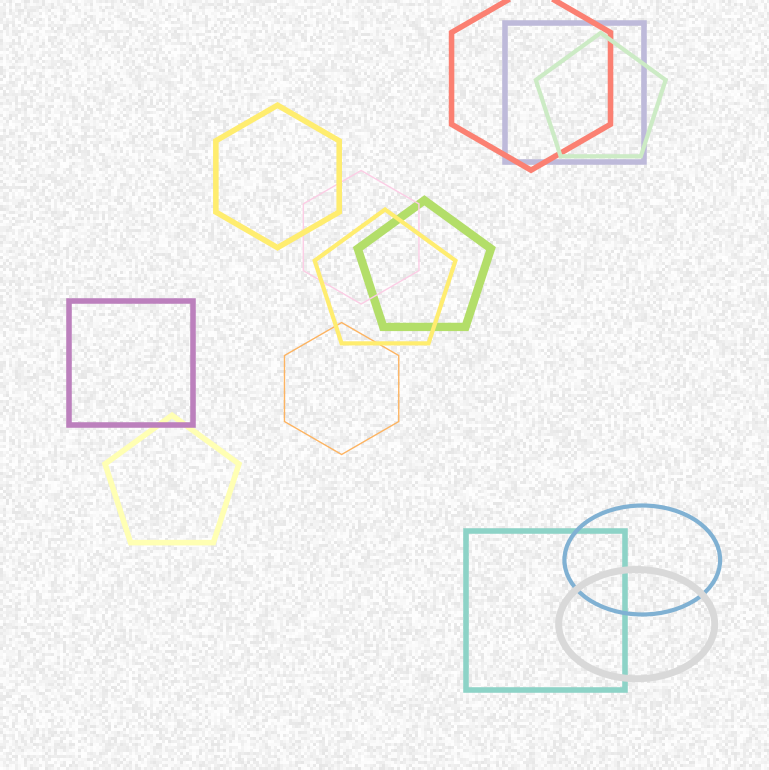[{"shape": "square", "thickness": 2, "radius": 0.52, "center": [0.709, 0.207]}, {"shape": "pentagon", "thickness": 2, "radius": 0.46, "center": [0.223, 0.369]}, {"shape": "square", "thickness": 2, "radius": 0.45, "center": [0.746, 0.88]}, {"shape": "hexagon", "thickness": 2, "radius": 0.6, "center": [0.69, 0.898]}, {"shape": "oval", "thickness": 1.5, "radius": 0.51, "center": [0.834, 0.273]}, {"shape": "hexagon", "thickness": 0.5, "radius": 0.43, "center": [0.444, 0.495]}, {"shape": "pentagon", "thickness": 3, "radius": 0.45, "center": [0.551, 0.649]}, {"shape": "hexagon", "thickness": 0.5, "radius": 0.43, "center": [0.469, 0.692]}, {"shape": "oval", "thickness": 2.5, "radius": 0.51, "center": [0.827, 0.189]}, {"shape": "square", "thickness": 2, "radius": 0.4, "center": [0.171, 0.529]}, {"shape": "pentagon", "thickness": 1.5, "radius": 0.44, "center": [0.78, 0.869]}, {"shape": "hexagon", "thickness": 2, "radius": 0.46, "center": [0.36, 0.771]}, {"shape": "pentagon", "thickness": 1.5, "radius": 0.48, "center": [0.5, 0.632]}]